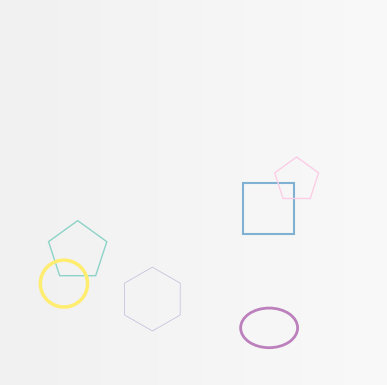[{"shape": "pentagon", "thickness": 1, "radius": 0.4, "center": [0.2, 0.348]}, {"shape": "hexagon", "thickness": 0.5, "radius": 0.41, "center": [0.393, 0.223]}, {"shape": "square", "thickness": 1.5, "radius": 0.33, "center": [0.692, 0.458]}, {"shape": "pentagon", "thickness": 1, "radius": 0.3, "center": [0.766, 0.533]}, {"shape": "oval", "thickness": 2, "radius": 0.37, "center": [0.695, 0.148]}, {"shape": "circle", "thickness": 2.5, "radius": 0.3, "center": [0.165, 0.263]}]